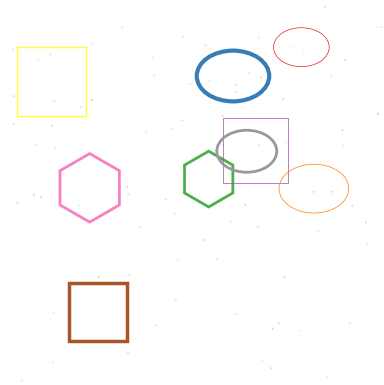[{"shape": "oval", "thickness": 0.5, "radius": 0.36, "center": [0.783, 0.877]}, {"shape": "oval", "thickness": 3, "radius": 0.47, "center": [0.605, 0.803]}, {"shape": "hexagon", "thickness": 2, "radius": 0.36, "center": [0.542, 0.535]}, {"shape": "square", "thickness": 0.5, "radius": 0.42, "center": [0.664, 0.608]}, {"shape": "oval", "thickness": 0.5, "radius": 0.45, "center": [0.815, 0.51]}, {"shape": "square", "thickness": 1, "radius": 0.45, "center": [0.133, 0.789]}, {"shape": "square", "thickness": 2.5, "radius": 0.38, "center": [0.254, 0.189]}, {"shape": "hexagon", "thickness": 2, "radius": 0.45, "center": [0.233, 0.512]}, {"shape": "oval", "thickness": 2, "radius": 0.39, "center": [0.641, 0.607]}]